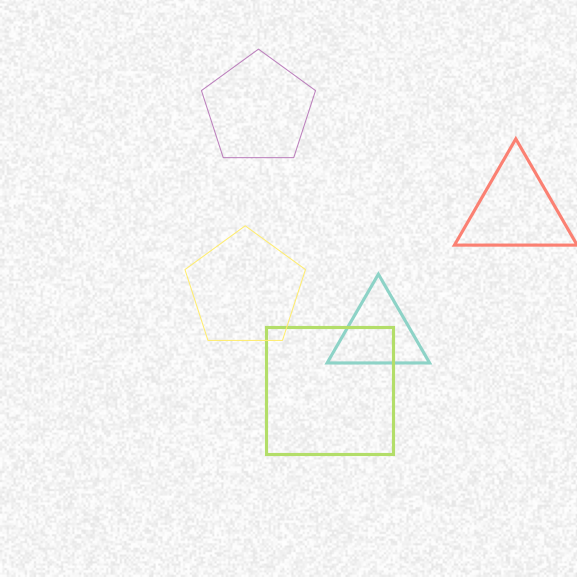[{"shape": "triangle", "thickness": 1.5, "radius": 0.51, "center": [0.655, 0.422]}, {"shape": "triangle", "thickness": 1.5, "radius": 0.61, "center": [0.893, 0.636]}, {"shape": "square", "thickness": 1.5, "radius": 0.55, "center": [0.57, 0.323]}, {"shape": "pentagon", "thickness": 0.5, "radius": 0.52, "center": [0.448, 0.81]}, {"shape": "pentagon", "thickness": 0.5, "radius": 0.55, "center": [0.425, 0.498]}]